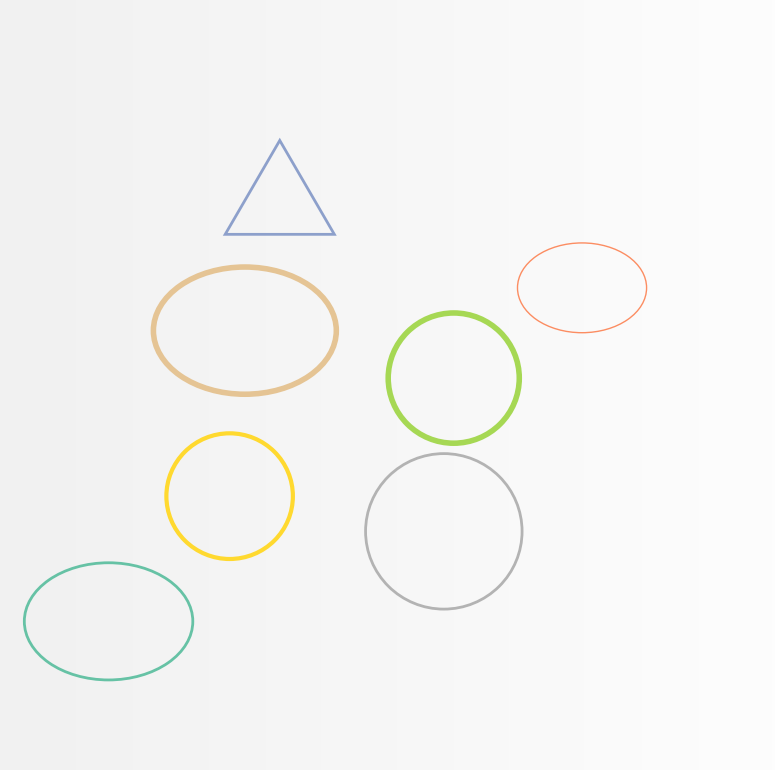[{"shape": "oval", "thickness": 1, "radius": 0.54, "center": [0.14, 0.193]}, {"shape": "oval", "thickness": 0.5, "radius": 0.42, "center": [0.751, 0.626]}, {"shape": "triangle", "thickness": 1, "radius": 0.41, "center": [0.361, 0.736]}, {"shape": "circle", "thickness": 2, "radius": 0.42, "center": [0.585, 0.509]}, {"shape": "circle", "thickness": 1.5, "radius": 0.41, "center": [0.296, 0.356]}, {"shape": "oval", "thickness": 2, "radius": 0.59, "center": [0.316, 0.571]}, {"shape": "circle", "thickness": 1, "radius": 0.5, "center": [0.573, 0.31]}]